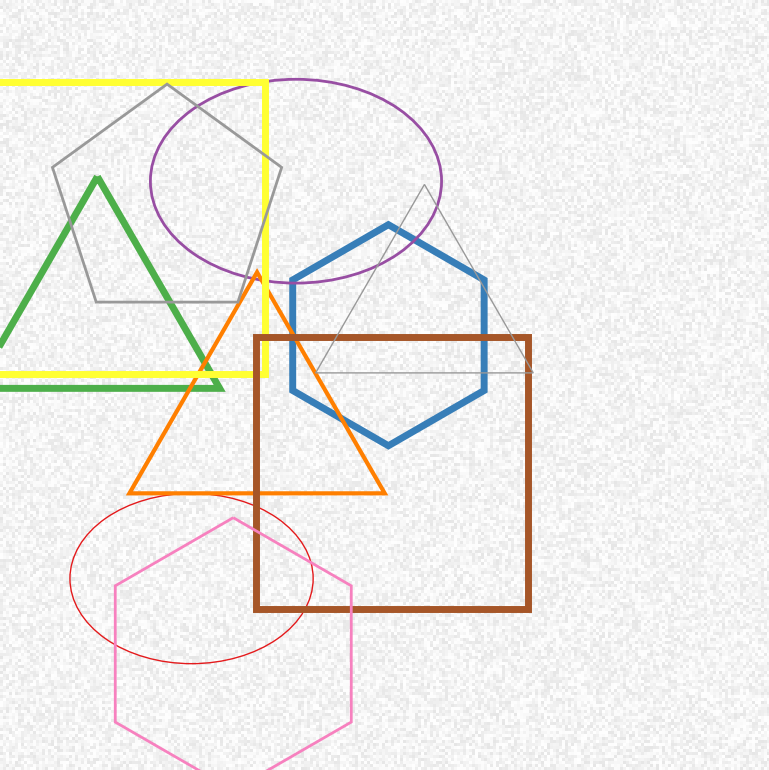[{"shape": "oval", "thickness": 0.5, "radius": 0.79, "center": [0.249, 0.249]}, {"shape": "hexagon", "thickness": 2.5, "radius": 0.72, "center": [0.504, 0.565]}, {"shape": "triangle", "thickness": 2.5, "radius": 0.92, "center": [0.126, 0.587]}, {"shape": "oval", "thickness": 1, "radius": 0.95, "center": [0.384, 0.765]}, {"shape": "triangle", "thickness": 1.5, "radius": 0.96, "center": [0.334, 0.455]}, {"shape": "square", "thickness": 2.5, "radius": 0.95, "center": [0.154, 0.704]}, {"shape": "square", "thickness": 2.5, "radius": 0.88, "center": [0.51, 0.386]}, {"shape": "hexagon", "thickness": 1, "radius": 0.88, "center": [0.303, 0.151]}, {"shape": "pentagon", "thickness": 1, "radius": 0.78, "center": [0.217, 0.734]}, {"shape": "triangle", "thickness": 0.5, "radius": 0.82, "center": [0.551, 0.597]}]